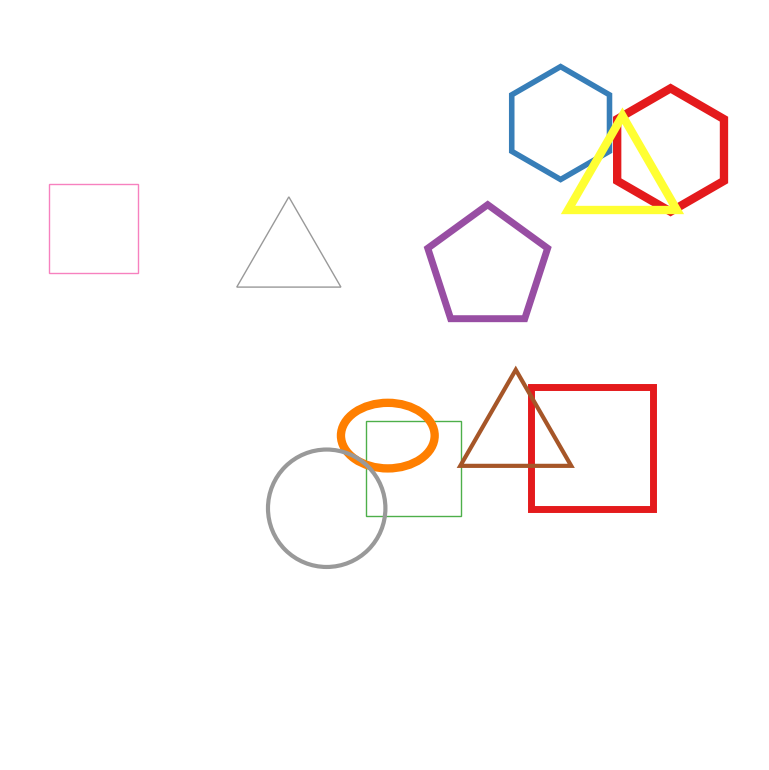[{"shape": "square", "thickness": 2.5, "radius": 0.4, "center": [0.768, 0.418]}, {"shape": "hexagon", "thickness": 3, "radius": 0.4, "center": [0.871, 0.805]}, {"shape": "hexagon", "thickness": 2, "radius": 0.37, "center": [0.728, 0.84]}, {"shape": "square", "thickness": 0.5, "radius": 0.31, "center": [0.537, 0.391]}, {"shape": "pentagon", "thickness": 2.5, "radius": 0.41, "center": [0.633, 0.652]}, {"shape": "oval", "thickness": 3, "radius": 0.3, "center": [0.504, 0.434]}, {"shape": "triangle", "thickness": 3, "radius": 0.41, "center": [0.808, 0.768]}, {"shape": "triangle", "thickness": 1.5, "radius": 0.42, "center": [0.67, 0.437]}, {"shape": "square", "thickness": 0.5, "radius": 0.29, "center": [0.121, 0.703]}, {"shape": "triangle", "thickness": 0.5, "radius": 0.39, "center": [0.375, 0.666]}, {"shape": "circle", "thickness": 1.5, "radius": 0.38, "center": [0.424, 0.34]}]